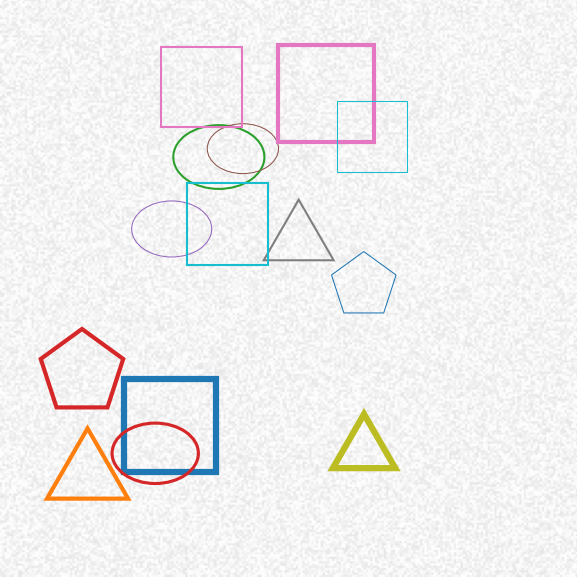[{"shape": "pentagon", "thickness": 0.5, "radius": 0.29, "center": [0.63, 0.505]}, {"shape": "square", "thickness": 3, "radius": 0.4, "center": [0.295, 0.262]}, {"shape": "triangle", "thickness": 2, "radius": 0.41, "center": [0.152, 0.176]}, {"shape": "oval", "thickness": 1, "radius": 0.39, "center": [0.379, 0.727]}, {"shape": "pentagon", "thickness": 2, "radius": 0.38, "center": [0.142, 0.354]}, {"shape": "oval", "thickness": 1.5, "radius": 0.37, "center": [0.269, 0.214]}, {"shape": "oval", "thickness": 0.5, "radius": 0.35, "center": [0.297, 0.603]}, {"shape": "oval", "thickness": 0.5, "radius": 0.31, "center": [0.421, 0.742]}, {"shape": "square", "thickness": 1, "radius": 0.35, "center": [0.349, 0.849]}, {"shape": "square", "thickness": 2, "radius": 0.42, "center": [0.564, 0.837]}, {"shape": "triangle", "thickness": 1, "radius": 0.35, "center": [0.517, 0.583]}, {"shape": "triangle", "thickness": 3, "radius": 0.31, "center": [0.63, 0.22]}, {"shape": "square", "thickness": 0.5, "radius": 0.31, "center": [0.644, 0.763]}, {"shape": "square", "thickness": 1, "radius": 0.35, "center": [0.394, 0.611]}]